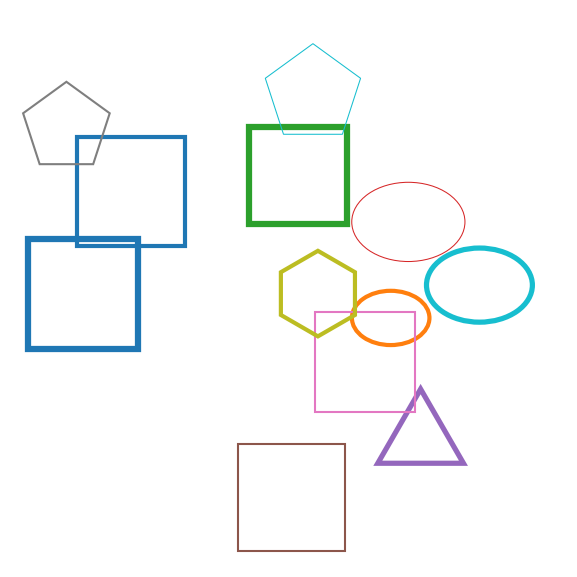[{"shape": "square", "thickness": 3, "radius": 0.48, "center": [0.144, 0.491]}, {"shape": "square", "thickness": 2, "radius": 0.47, "center": [0.227, 0.667]}, {"shape": "oval", "thickness": 2, "radius": 0.34, "center": [0.676, 0.449]}, {"shape": "square", "thickness": 3, "radius": 0.42, "center": [0.516, 0.695]}, {"shape": "oval", "thickness": 0.5, "radius": 0.49, "center": [0.707, 0.615]}, {"shape": "triangle", "thickness": 2.5, "radius": 0.43, "center": [0.728, 0.24]}, {"shape": "square", "thickness": 1, "radius": 0.46, "center": [0.505, 0.138]}, {"shape": "square", "thickness": 1, "radius": 0.43, "center": [0.632, 0.373]}, {"shape": "pentagon", "thickness": 1, "radius": 0.39, "center": [0.115, 0.779]}, {"shape": "hexagon", "thickness": 2, "radius": 0.37, "center": [0.551, 0.491]}, {"shape": "pentagon", "thickness": 0.5, "radius": 0.43, "center": [0.542, 0.837]}, {"shape": "oval", "thickness": 2.5, "radius": 0.46, "center": [0.83, 0.505]}]